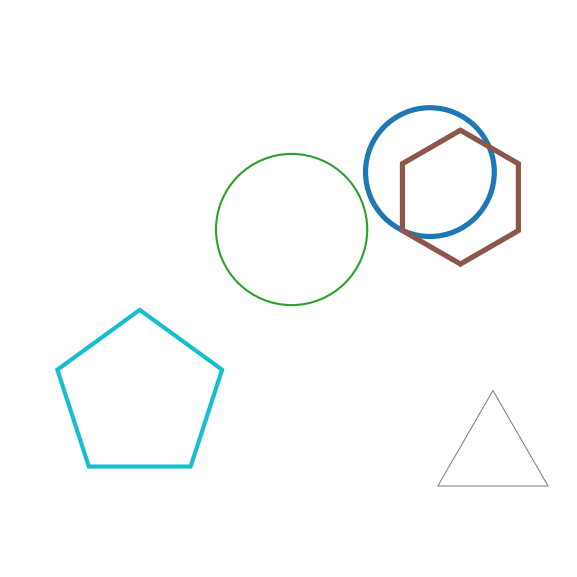[{"shape": "circle", "thickness": 2.5, "radius": 0.56, "center": [0.744, 0.701]}, {"shape": "circle", "thickness": 1, "radius": 0.65, "center": [0.505, 0.602]}, {"shape": "hexagon", "thickness": 2.5, "radius": 0.58, "center": [0.797, 0.658]}, {"shape": "triangle", "thickness": 0.5, "radius": 0.55, "center": [0.854, 0.213]}, {"shape": "pentagon", "thickness": 2, "radius": 0.75, "center": [0.242, 0.313]}]